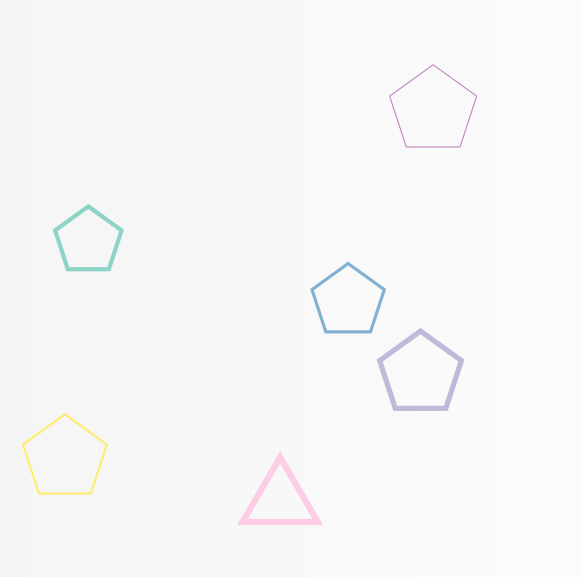[{"shape": "pentagon", "thickness": 2, "radius": 0.3, "center": [0.152, 0.582]}, {"shape": "pentagon", "thickness": 2.5, "radius": 0.37, "center": [0.723, 0.352]}, {"shape": "pentagon", "thickness": 1.5, "radius": 0.33, "center": [0.599, 0.477]}, {"shape": "triangle", "thickness": 3, "radius": 0.37, "center": [0.482, 0.133]}, {"shape": "pentagon", "thickness": 0.5, "radius": 0.39, "center": [0.745, 0.808]}, {"shape": "pentagon", "thickness": 1, "radius": 0.38, "center": [0.112, 0.206]}]